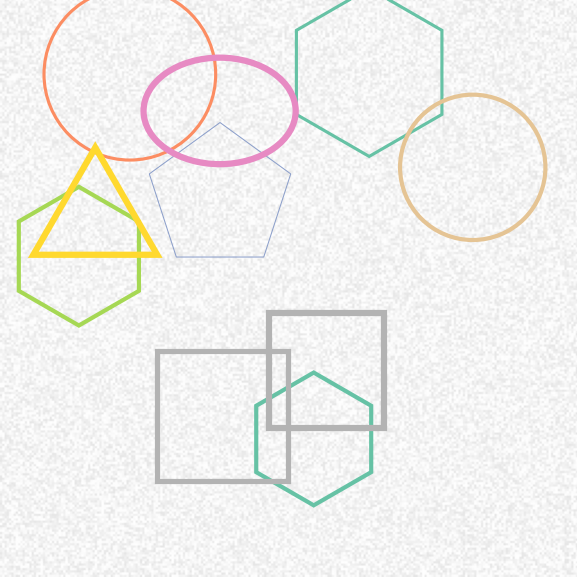[{"shape": "hexagon", "thickness": 1.5, "radius": 0.73, "center": [0.639, 0.874]}, {"shape": "hexagon", "thickness": 2, "radius": 0.57, "center": [0.543, 0.239]}, {"shape": "circle", "thickness": 1.5, "radius": 0.74, "center": [0.225, 0.871]}, {"shape": "pentagon", "thickness": 0.5, "radius": 0.64, "center": [0.381, 0.658]}, {"shape": "oval", "thickness": 3, "radius": 0.66, "center": [0.38, 0.807]}, {"shape": "hexagon", "thickness": 2, "radius": 0.6, "center": [0.137, 0.556]}, {"shape": "triangle", "thickness": 3, "radius": 0.62, "center": [0.165, 0.62]}, {"shape": "circle", "thickness": 2, "radius": 0.63, "center": [0.819, 0.709]}, {"shape": "square", "thickness": 3, "radius": 0.5, "center": [0.566, 0.358]}, {"shape": "square", "thickness": 2.5, "radius": 0.56, "center": [0.385, 0.279]}]